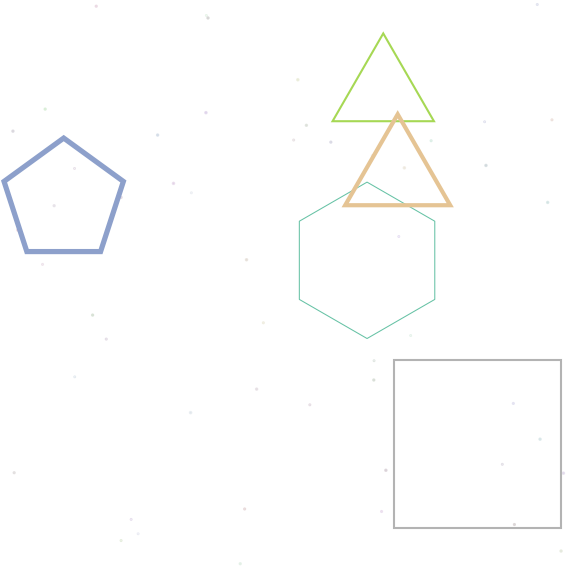[{"shape": "hexagon", "thickness": 0.5, "radius": 0.68, "center": [0.636, 0.548]}, {"shape": "pentagon", "thickness": 2.5, "radius": 0.54, "center": [0.11, 0.651]}, {"shape": "triangle", "thickness": 1, "radius": 0.51, "center": [0.664, 0.84]}, {"shape": "triangle", "thickness": 2, "radius": 0.52, "center": [0.689, 0.696]}, {"shape": "square", "thickness": 1, "radius": 0.72, "center": [0.827, 0.23]}]